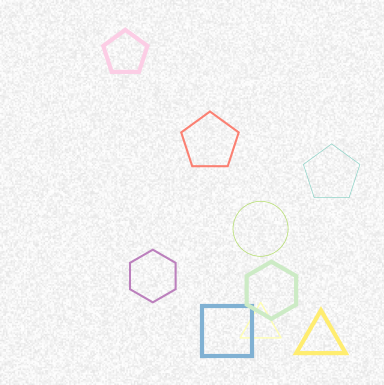[{"shape": "pentagon", "thickness": 0.5, "radius": 0.39, "center": [0.861, 0.549]}, {"shape": "triangle", "thickness": 1, "radius": 0.31, "center": [0.677, 0.153]}, {"shape": "pentagon", "thickness": 1.5, "radius": 0.39, "center": [0.545, 0.632]}, {"shape": "square", "thickness": 3, "radius": 0.32, "center": [0.589, 0.14]}, {"shape": "circle", "thickness": 0.5, "radius": 0.36, "center": [0.677, 0.406]}, {"shape": "pentagon", "thickness": 3, "radius": 0.3, "center": [0.326, 0.862]}, {"shape": "hexagon", "thickness": 1.5, "radius": 0.34, "center": [0.397, 0.283]}, {"shape": "hexagon", "thickness": 3, "radius": 0.37, "center": [0.705, 0.246]}, {"shape": "triangle", "thickness": 3, "radius": 0.37, "center": [0.834, 0.12]}]